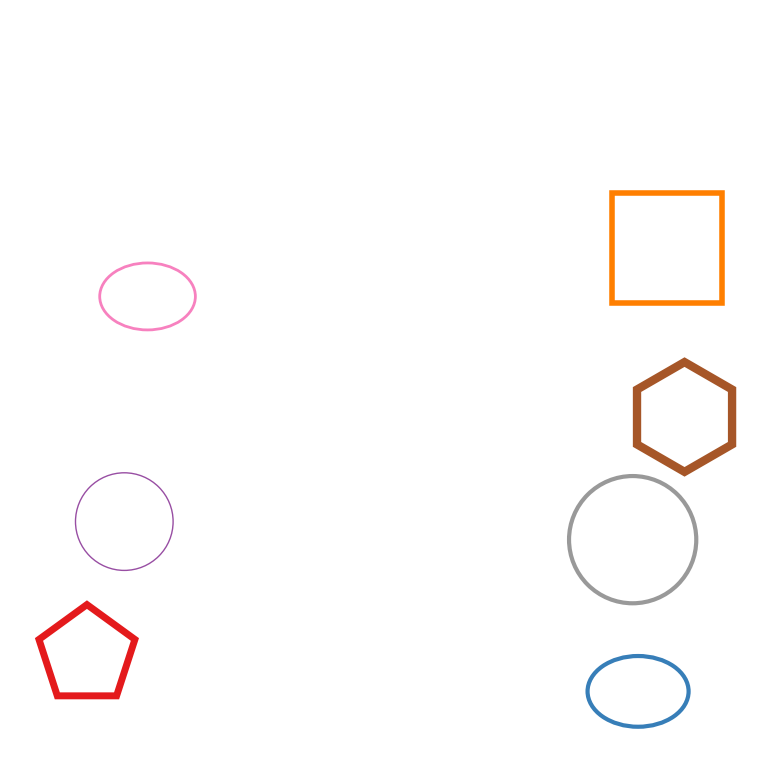[{"shape": "pentagon", "thickness": 2.5, "radius": 0.33, "center": [0.113, 0.149]}, {"shape": "oval", "thickness": 1.5, "radius": 0.33, "center": [0.829, 0.102]}, {"shape": "circle", "thickness": 0.5, "radius": 0.32, "center": [0.161, 0.323]}, {"shape": "square", "thickness": 2, "radius": 0.36, "center": [0.866, 0.678]}, {"shape": "hexagon", "thickness": 3, "radius": 0.36, "center": [0.889, 0.458]}, {"shape": "oval", "thickness": 1, "radius": 0.31, "center": [0.192, 0.615]}, {"shape": "circle", "thickness": 1.5, "radius": 0.41, "center": [0.822, 0.299]}]